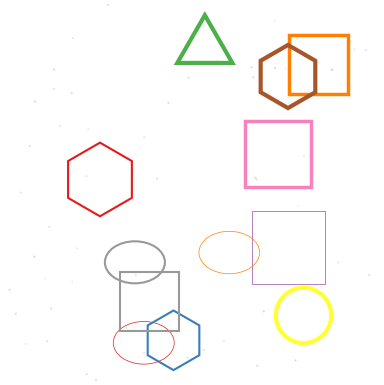[{"shape": "oval", "thickness": 0.5, "radius": 0.4, "center": [0.373, 0.11]}, {"shape": "hexagon", "thickness": 1.5, "radius": 0.48, "center": [0.26, 0.534]}, {"shape": "hexagon", "thickness": 1.5, "radius": 0.39, "center": [0.451, 0.116]}, {"shape": "triangle", "thickness": 3, "radius": 0.41, "center": [0.532, 0.878]}, {"shape": "square", "thickness": 0.5, "radius": 0.47, "center": [0.749, 0.357]}, {"shape": "oval", "thickness": 0.5, "radius": 0.39, "center": [0.596, 0.344]}, {"shape": "square", "thickness": 2.5, "radius": 0.38, "center": [0.826, 0.833]}, {"shape": "circle", "thickness": 3, "radius": 0.36, "center": [0.789, 0.181]}, {"shape": "hexagon", "thickness": 3, "radius": 0.41, "center": [0.748, 0.801]}, {"shape": "square", "thickness": 2.5, "radius": 0.43, "center": [0.722, 0.6]}, {"shape": "oval", "thickness": 1.5, "radius": 0.39, "center": [0.35, 0.319]}, {"shape": "square", "thickness": 1.5, "radius": 0.38, "center": [0.389, 0.216]}]